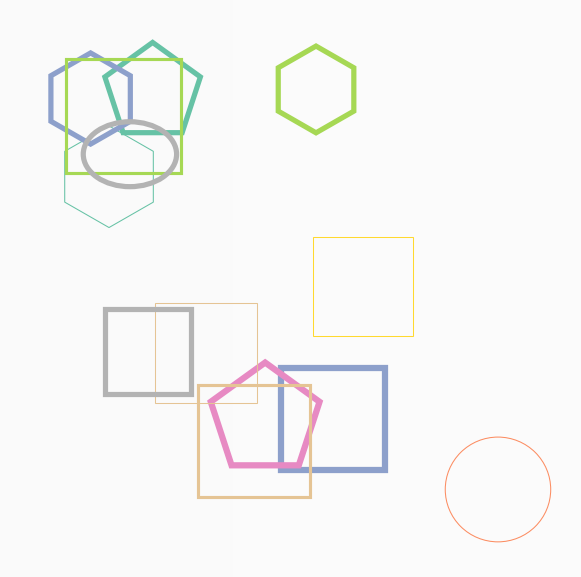[{"shape": "hexagon", "thickness": 0.5, "radius": 0.44, "center": [0.188, 0.693]}, {"shape": "pentagon", "thickness": 2.5, "radius": 0.43, "center": [0.263, 0.839]}, {"shape": "circle", "thickness": 0.5, "radius": 0.45, "center": [0.857, 0.152]}, {"shape": "square", "thickness": 3, "radius": 0.44, "center": [0.573, 0.274]}, {"shape": "hexagon", "thickness": 2.5, "radius": 0.39, "center": [0.156, 0.829]}, {"shape": "pentagon", "thickness": 3, "radius": 0.49, "center": [0.456, 0.273]}, {"shape": "square", "thickness": 1.5, "radius": 0.49, "center": [0.213, 0.798]}, {"shape": "hexagon", "thickness": 2.5, "radius": 0.38, "center": [0.544, 0.844]}, {"shape": "square", "thickness": 0.5, "radius": 0.43, "center": [0.624, 0.503]}, {"shape": "square", "thickness": 1.5, "radius": 0.48, "center": [0.437, 0.236]}, {"shape": "square", "thickness": 0.5, "radius": 0.44, "center": [0.354, 0.388]}, {"shape": "square", "thickness": 2.5, "radius": 0.37, "center": [0.255, 0.391]}, {"shape": "oval", "thickness": 2.5, "radius": 0.4, "center": [0.224, 0.732]}]